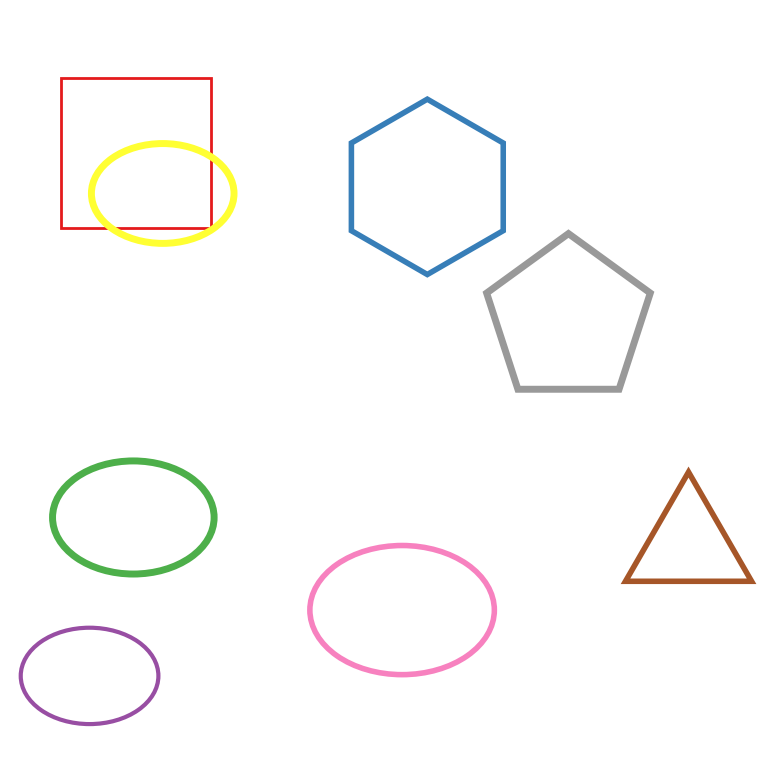[{"shape": "square", "thickness": 1, "radius": 0.49, "center": [0.177, 0.801]}, {"shape": "hexagon", "thickness": 2, "radius": 0.57, "center": [0.555, 0.757]}, {"shape": "oval", "thickness": 2.5, "radius": 0.52, "center": [0.173, 0.328]}, {"shape": "oval", "thickness": 1.5, "radius": 0.45, "center": [0.116, 0.122]}, {"shape": "oval", "thickness": 2.5, "radius": 0.46, "center": [0.211, 0.749]}, {"shape": "triangle", "thickness": 2, "radius": 0.47, "center": [0.894, 0.292]}, {"shape": "oval", "thickness": 2, "radius": 0.6, "center": [0.522, 0.208]}, {"shape": "pentagon", "thickness": 2.5, "radius": 0.56, "center": [0.738, 0.585]}]